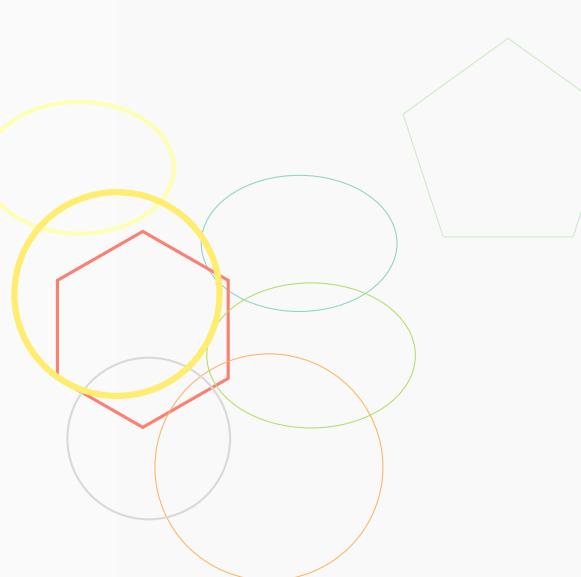[{"shape": "oval", "thickness": 0.5, "radius": 0.84, "center": [0.515, 0.578]}, {"shape": "oval", "thickness": 2, "radius": 0.81, "center": [0.136, 0.709]}, {"shape": "hexagon", "thickness": 1.5, "radius": 0.85, "center": [0.246, 0.429]}, {"shape": "circle", "thickness": 0.5, "radius": 0.98, "center": [0.463, 0.19]}, {"shape": "oval", "thickness": 0.5, "radius": 0.9, "center": [0.535, 0.384]}, {"shape": "circle", "thickness": 1, "radius": 0.7, "center": [0.256, 0.24]}, {"shape": "pentagon", "thickness": 0.5, "radius": 0.95, "center": [0.874, 0.743]}, {"shape": "circle", "thickness": 3, "radius": 0.88, "center": [0.201, 0.49]}]